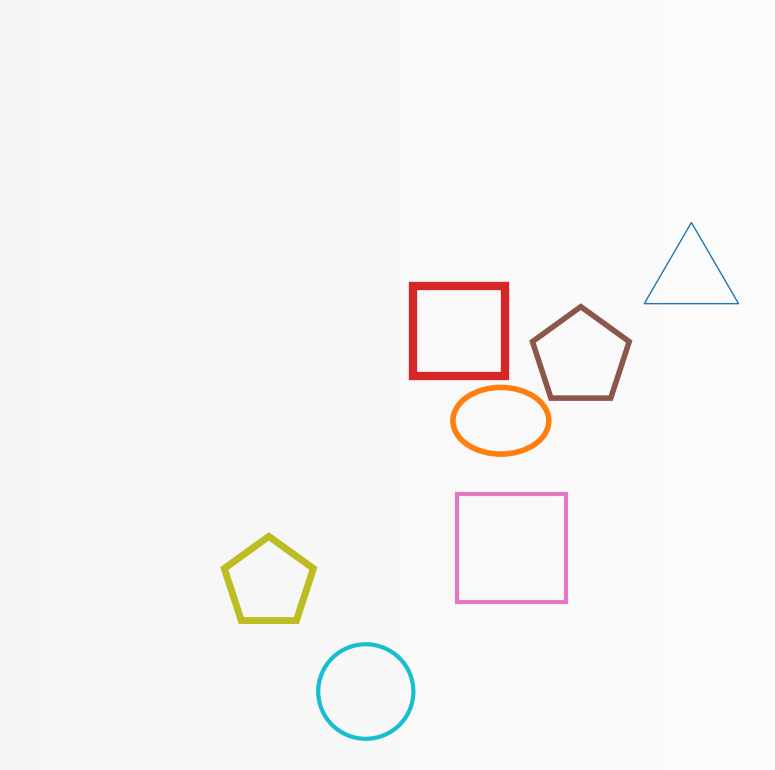[{"shape": "triangle", "thickness": 0.5, "radius": 0.35, "center": [0.892, 0.641]}, {"shape": "oval", "thickness": 2, "radius": 0.31, "center": [0.646, 0.454]}, {"shape": "square", "thickness": 3, "radius": 0.3, "center": [0.592, 0.57]}, {"shape": "pentagon", "thickness": 2, "radius": 0.33, "center": [0.749, 0.536]}, {"shape": "square", "thickness": 1.5, "radius": 0.35, "center": [0.66, 0.289]}, {"shape": "pentagon", "thickness": 2.5, "radius": 0.3, "center": [0.347, 0.243]}, {"shape": "circle", "thickness": 1.5, "radius": 0.31, "center": [0.472, 0.102]}]